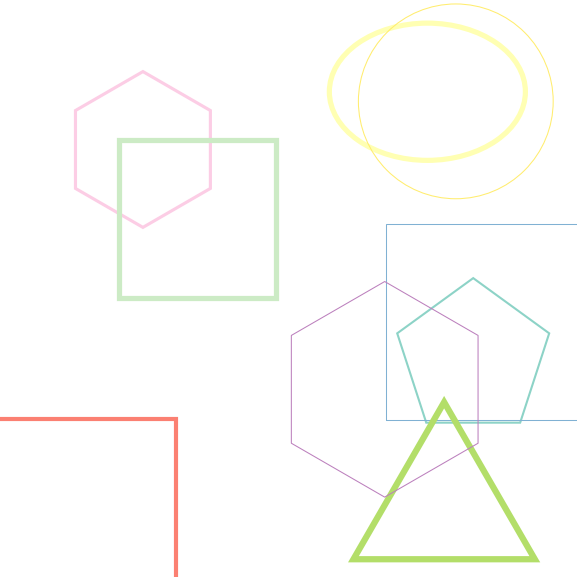[{"shape": "pentagon", "thickness": 1, "radius": 0.69, "center": [0.819, 0.379]}, {"shape": "oval", "thickness": 2.5, "radius": 0.85, "center": [0.74, 0.84]}, {"shape": "square", "thickness": 2, "radius": 0.8, "center": [0.144, 0.113]}, {"shape": "square", "thickness": 0.5, "radius": 0.85, "center": [0.838, 0.442]}, {"shape": "triangle", "thickness": 3, "radius": 0.91, "center": [0.769, 0.121]}, {"shape": "hexagon", "thickness": 1.5, "radius": 0.67, "center": [0.247, 0.74]}, {"shape": "hexagon", "thickness": 0.5, "radius": 0.93, "center": [0.666, 0.325]}, {"shape": "square", "thickness": 2.5, "radius": 0.68, "center": [0.342, 0.62]}, {"shape": "circle", "thickness": 0.5, "radius": 0.84, "center": [0.789, 0.824]}]